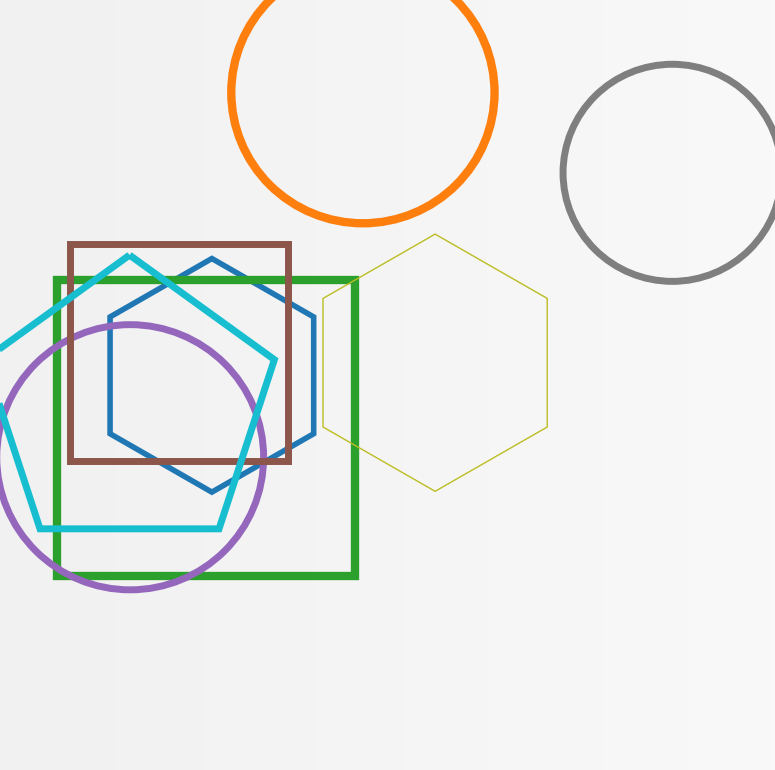[{"shape": "hexagon", "thickness": 2, "radius": 0.76, "center": [0.273, 0.513]}, {"shape": "circle", "thickness": 3, "radius": 0.85, "center": [0.468, 0.88]}, {"shape": "square", "thickness": 3, "radius": 0.96, "center": [0.266, 0.444]}, {"shape": "circle", "thickness": 2.5, "radius": 0.86, "center": [0.168, 0.406]}, {"shape": "square", "thickness": 2.5, "radius": 0.7, "center": [0.231, 0.542]}, {"shape": "circle", "thickness": 2.5, "radius": 0.7, "center": [0.868, 0.776]}, {"shape": "hexagon", "thickness": 0.5, "radius": 0.84, "center": [0.561, 0.529]}, {"shape": "pentagon", "thickness": 2.5, "radius": 0.98, "center": [0.167, 0.472]}]